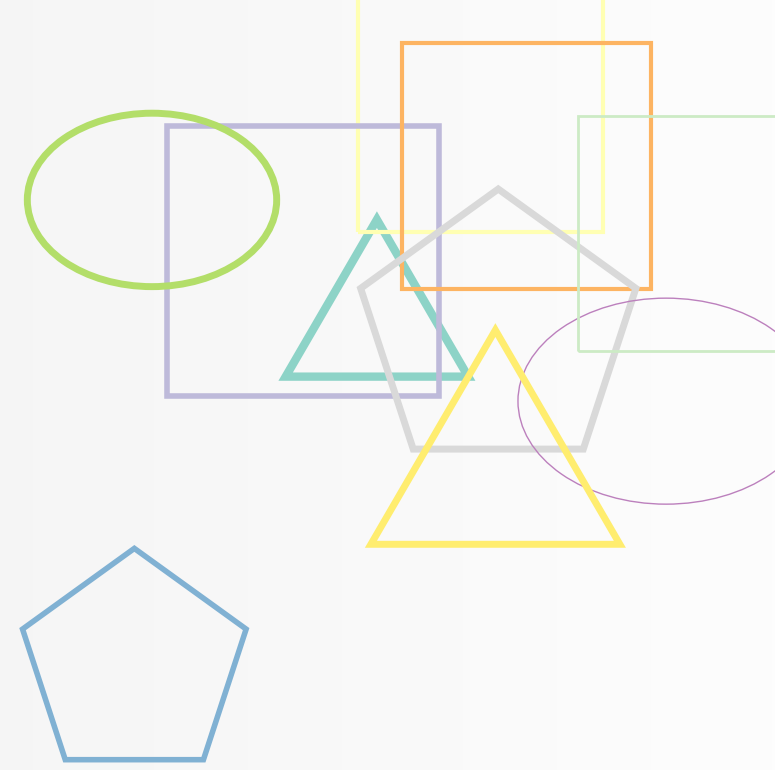[{"shape": "triangle", "thickness": 3, "radius": 0.68, "center": [0.486, 0.579]}, {"shape": "square", "thickness": 1.5, "radius": 0.79, "center": [0.62, 0.857]}, {"shape": "square", "thickness": 2, "radius": 0.88, "center": [0.391, 0.661]}, {"shape": "pentagon", "thickness": 2, "radius": 0.76, "center": [0.173, 0.136]}, {"shape": "square", "thickness": 1.5, "radius": 0.8, "center": [0.68, 0.784]}, {"shape": "oval", "thickness": 2.5, "radius": 0.8, "center": [0.196, 0.74]}, {"shape": "pentagon", "thickness": 2.5, "radius": 0.93, "center": [0.643, 0.568]}, {"shape": "oval", "thickness": 0.5, "radius": 0.96, "center": [0.859, 0.479]}, {"shape": "square", "thickness": 1, "radius": 0.76, "center": [0.898, 0.697]}, {"shape": "triangle", "thickness": 2.5, "radius": 0.93, "center": [0.639, 0.386]}]